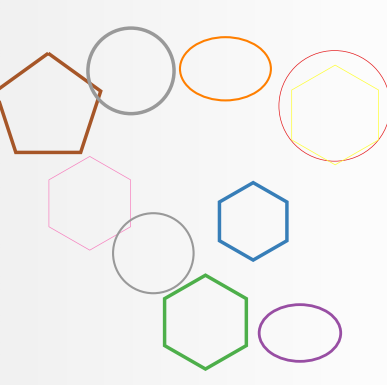[{"shape": "circle", "thickness": 0.5, "radius": 0.72, "center": [0.863, 0.725]}, {"shape": "hexagon", "thickness": 2.5, "radius": 0.5, "center": [0.653, 0.425]}, {"shape": "hexagon", "thickness": 2.5, "radius": 0.61, "center": [0.53, 0.163]}, {"shape": "oval", "thickness": 2, "radius": 0.53, "center": [0.774, 0.135]}, {"shape": "oval", "thickness": 1.5, "radius": 0.59, "center": [0.582, 0.821]}, {"shape": "hexagon", "thickness": 0.5, "radius": 0.65, "center": [0.865, 0.701]}, {"shape": "pentagon", "thickness": 2.5, "radius": 0.71, "center": [0.124, 0.719]}, {"shape": "hexagon", "thickness": 0.5, "radius": 0.61, "center": [0.232, 0.472]}, {"shape": "circle", "thickness": 2.5, "radius": 0.56, "center": [0.338, 0.816]}, {"shape": "circle", "thickness": 1.5, "radius": 0.52, "center": [0.396, 0.342]}]